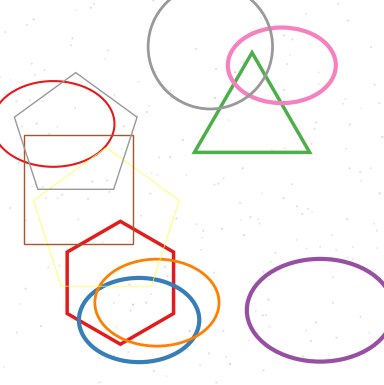[{"shape": "oval", "thickness": 1.5, "radius": 0.8, "center": [0.138, 0.678]}, {"shape": "hexagon", "thickness": 2.5, "radius": 0.8, "center": [0.313, 0.265]}, {"shape": "oval", "thickness": 3, "radius": 0.78, "center": [0.361, 0.169]}, {"shape": "triangle", "thickness": 2.5, "radius": 0.86, "center": [0.655, 0.691]}, {"shape": "oval", "thickness": 3, "radius": 0.95, "center": [0.832, 0.194]}, {"shape": "oval", "thickness": 2, "radius": 0.81, "center": [0.408, 0.214]}, {"shape": "pentagon", "thickness": 0.5, "radius": 1.0, "center": [0.276, 0.418]}, {"shape": "square", "thickness": 1, "radius": 0.71, "center": [0.203, 0.508]}, {"shape": "oval", "thickness": 3, "radius": 0.7, "center": [0.732, 0.83]}, {"shape": "circle", "thickness": 2, "radius": 0.81, "center": [0.546, 0.879]}, {"shape": "pentagon", "thickness": 1, "radius": 0.84, "center": [0.197, 0.644]}]